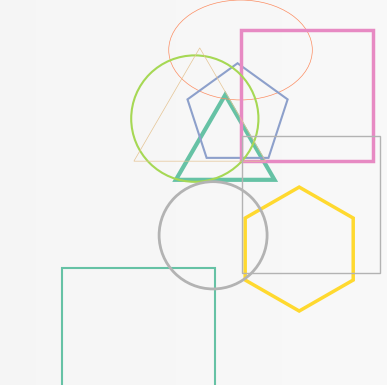[{"shape": "square", "thickness": 1.5, "radius": 0.99, "center": [0.358, 0.108]}, {"shape": "triangle", "thickness": 3, "radius": 0.73, "center": [0.581, 0.606]}, {"shape": "oval", "thickness": 0.5, "radius": 0.93, "center": [0.621, 0.87]}, {"shape": "pentagon", "thickness": 1.5, "radius": 0.68, "center": [0.613, 0.7]}, {"shape": "square", "thickness": 2.5, "radius": 0.85, "center": [0.792, 0.752]}, {"shape": "circle", "thickness": 1.5, "radius": 0.82, "center": [0.503, 0.692]}, {"shape": "hexagon", "thickness": 2.5, "radius": 0.8, "center": [0.772, 0.353]}, {"shape": "triangle", "thickness": 0.5, "radius": 0.98, "center": [0.515, 0.679]}, {"shape": "circle", "thickness": 2, "radius": 0.7, "center": [0.55, 0.389]}, {"shape": "square", "thickness": 1, "radius": 0.89, "center": [0.804, 0.47]}]